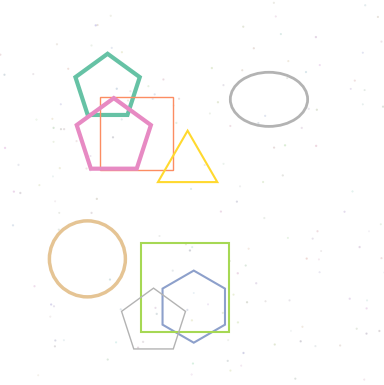[{"shape": "pentagon", "thickness": 3, "radius": 0.44, "center": [0.279, 0.772]}, {"shape": "square", "thickness": 1, "radius": 0.48, "center": [0.354, 0.653]}, {"shape": "hexagon", "thickness": 1.5, "radius": 0.47, "center": [0.503, 0.204]}, {"shape": "pentagon", "thickness": 3, "radius": 0.51, "center": [0.296, 0.644]}, {"shape": "square", "thickness": 1.5, "radius": 0.58, "center": [0.481, 0.253]}, {"shape": "triangle", "thickness": 1.5, "radius": 0.44, "center": [0.487, 0.572]}, {"shape": "circle", "thickness": 2.5, "radius": 0.49, "center": [0.227, 0.328]}, {"shape": "pentagon", "thickness": 1, "radius": 0.44, "center": [0.399, 0.164]}, {"shape": "oval", "thickness": 2, "radius": 0.5, "center": [0.699, 0.742]}]